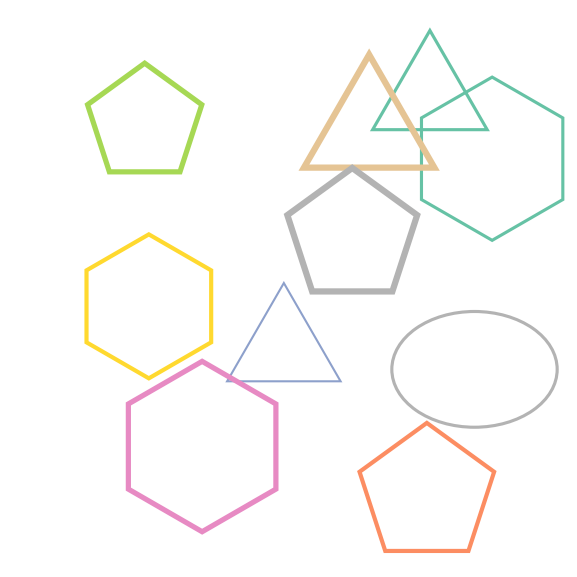[{"shape": "hexagon", "thickness": 1.5, "radius": 0.71, "center": [0.852, 0.724]}, {"shape": "triangle", "thickness": 1.5, "radius": 0.57, "center": [0.744, 0.832]}, {"shape": "pentagon", "thickness": 2, "radius": 0.61, "center": [0.739, 0.144]}, {"shape": "triangle", "thickness": 1, "radius": 0.57, "center": [0.492, 0.396]}, {"shape": "hexagon", "thickness": 2.5, "radius": 0.74, "center": [0.35, 0.226]}, {"shape": "pentagon", "thickness": 2.5, "radius": 0.52, "center": [0.251, 0.786]}, {"shape": "hexagon", "thickness": 2, "radius": 0.62, "center": [0.258, 0.469]}, {"shape": "triangle", "thickness": 3, "radius": 0.65, "center": [0.639, 0.774]}, {"shape": "pentagon", "thickness": 3, "radius": 0.59, "center": [0.61, 0.59]}, {"shape": "oval", "thickness": 1.5, "radius": 0.72, "center": [0.822, 0.36]}]